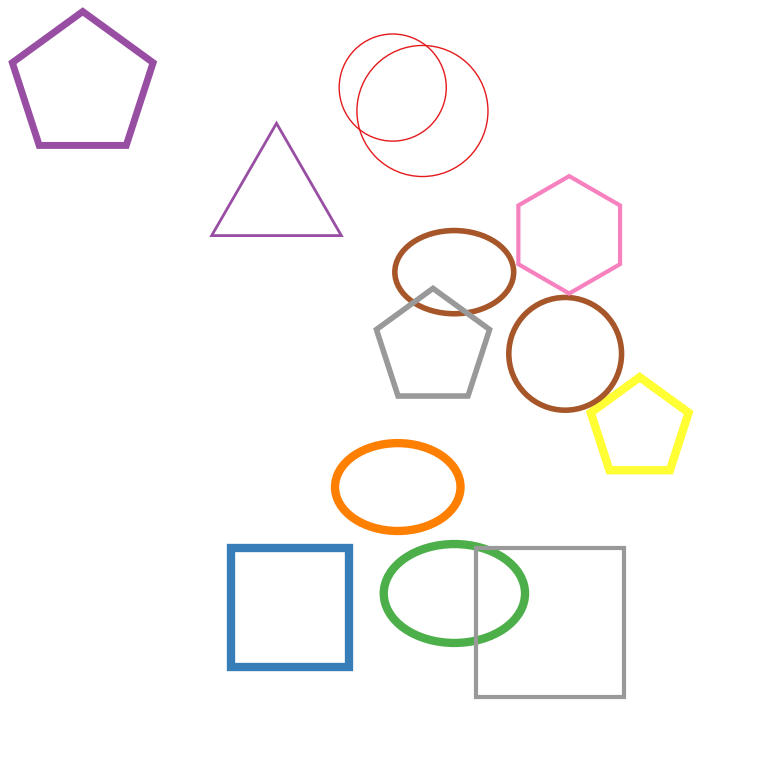[{"shape": "circle", "thickness": 0.5, "radius": 0.35, "center": [0.51, 0.886]}, {"shape": "circle", "thickness": 0.5, "radius": 0.43, "center": [0.549, 0.856]}, {"shape": "square", "thickness": 3, "radius": 0.39, "center": [0.377, 0.211]}, {"shape": "oval", "thickness": 3, "radius": 0.46, "center": [0.59, 0.229]}, {"shape": "pentagon", "thickness": 2.5, "radius": 0.48, "center": [0.107, 0.889]}, {"shape": "triangle", "thickness": 1, "radius": 0.49, "center": [0.359, 0.743]}, {"shape": "oval", "thickness": 3, "radius": 0.41, "center": [0.517, 0.367]}, {"shape": "pentagon", "thickness": 3, "radius": 0.33, "center": [0.831, 0.443]}, {"shape": "oval", "thickness": 2, "radius": 0.39, "center": [0.59, 0.647]}, {"shape": "circle", "thickness": 2, "radius": 0.37, "center": [0.734, 0.54]}, {"shape": "hexagon", "thickness": 1.5, "radius": 0.38, "center": [0.739, 0.695]}, {"shape": "pentagon", "thickness": 2, "radius": 0.39, "center": [0.562, 0.548]}, {"shape": "square", "thickness": 1.5, "radius": 0.48, "center": [0.714, 0.192]}]